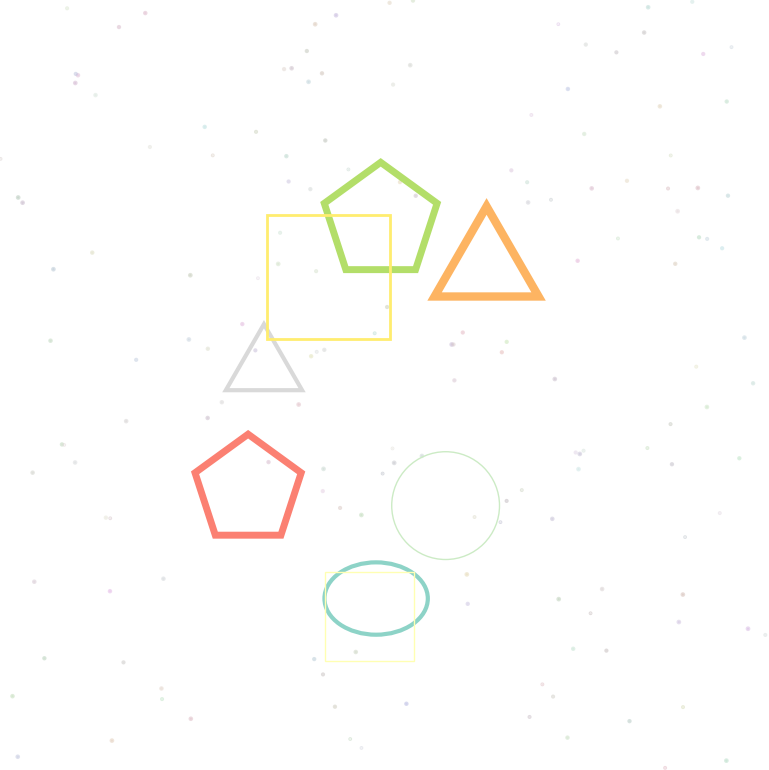[{"shape": "oval", "thickness": 1.5, "radius": 0.34, "center": [0.488, 0.223]}, {"shape": "square", "thickness": 0.5, "radius": 0.29, "center": [0.48, 0.199]}, {"shape": "pentagon", "thickness": 2.5, "radius": 0.36, "center": [0.322, 0.364]}, {"shape": "triangle", "thickness": 3, "radius": 0.39, "center": [0.632, 0.654]}, {"shape": "pentagon", "thickness": 2.5, "radius": 0.39, "center": [0.494, 0.712]}, {"shape": "triangle", "thickness": 1.5, "radius": 0.29, "center": [0.343, 0.522]}, {"shape": "circle", "thickness": 0.5, "radius": 0.35, "center": [0.579, 0.343]}, {"shape": "square", "thickness": 1, "radius": 0.4, "center": [0.427, 0.641]}]